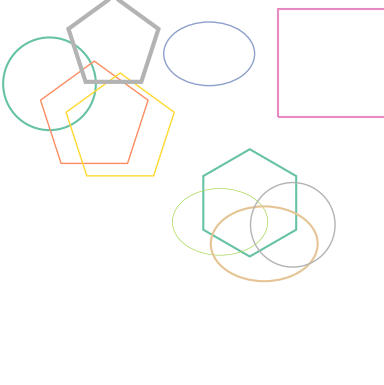[{"shape": "hexagon", "thickness": 1.5, "radius": 0.7, "center": [0.649, 0.473]}, {"shape": "circle", "thickness": 1.5, "radius": 0.6, "center": [0.129, 0.782]}, {"shape": "pentagon", "thickness": 1, "radius": 0.73, "center": [0.245, 0.694]}, {"shape": "oval", "thickness": 1, "radius": 0.59, "center": [0.543, 0.86]}, {"shape": "square", "thickness": 1.5, "radius": 0.7, "center": [0.862, 0.837]}, {"shape": "oval", "thickness": 0.5, "radius": 0.62, "center": [0.572, 0.424]}, {"shape": "pentagon", "thickness": 1, "radius": 0.74, "center": [0.312, 0.663]}, {"shape": "oval", "thickness": 1.5, "radius": 0.69, "center": [0.686, 0.367]}, {"shape": "circle", "thickness": 1, "radius": 0.55, "center": [0.76, 0.416]}, {"shape": "pentagon", "thickness": 3, "radius": 0.61, "center": [0.295, 0.887]}]